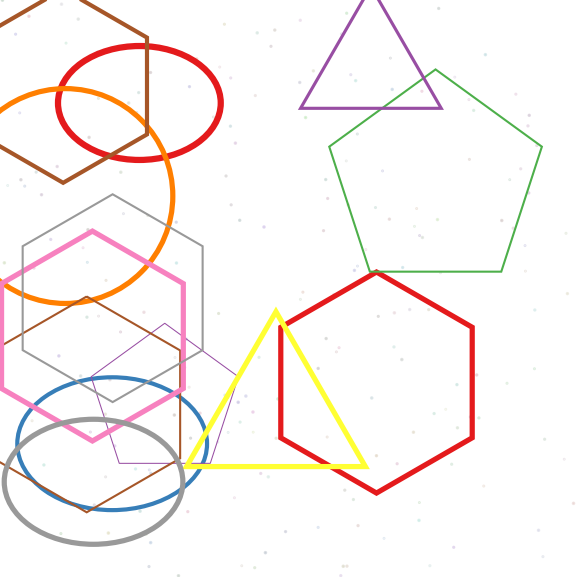[{"shape": "hexagon", "thickness": 2.5, "radius": 0.96, "center": [0.652, 0.337]}, {"shape": "oval", "thickness": 3, "radius": 0.7, "center": [0.241, 0.821]}, {"shape": "oval", "thickness": 2, "radius": 0.82, "center": [0.194, 0.231]}, {"shape": "pentagon", "thickness": 1, "radius": 0.97, "center": [0.754, 0.685]}, {"shape": "pentagon", "thickness": 0.5, "radius": 0.67, "center": [0.285, 0.305]}, {"shape": "triangle", "thickness": 1.5, "radius": 0.7, "center": [0.642, 0.882]}, {"shape": "circle", "thickness": 2.5, "radius": 0.93, "center": [0.113, 0.66]}, {"shape": "triangle", "thickness": 2.5, "radius": 0.89, "center": [0.478, 0.281]}, {"shape": "hexagon", "thickness": 2, "radius": 0.84, "center": [0.109, 0.85]}, {"shape": "hexagon", "thickness": 1, "radius": 0.93, "center": [0.15, 0.299]}, {"shape": "hexagon", "thickness": 2.5, "radius": 0.91, "center": [0.16, 0.417]}, {"shape": "oval", "thickness": 2.5, "radius": 0.77, "center": [0.162, 0.165]}, {"shape": "hexagon", "thickness": 1, "radius": 0.9, "center": [0.195, 0.483]}]